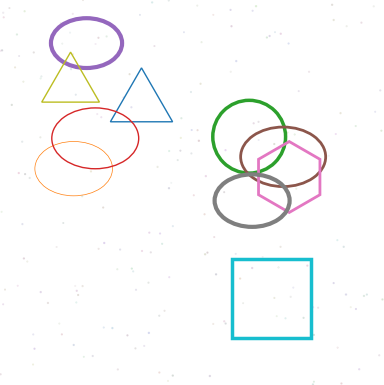[{"shape": "triangle", "thickness": 1, "radius": 0.47, "center": [0.368, 0.73]}, {"shape": "oval", "thickness": 0.5, "radius": 0.5, "center": [0.191, 0.562]}, {"shape": "circle", "thickness": 2.5, "radius": 0.47, "center": [0.647, 0.645]}, {"shape": "oval", "thickness": 1, "radius": 0.56, "center": [0.247, 0.641]}, {"shape": "oval", "thickness": 3, "radius": 0.46, "center": [0.225, 0.888]}, {"shape": "oval", "thickness": 2, "radius": 0.55, "center": [0.735, 0.593]}, {"shape": "hexagon", "thickness": 2, "radius": 0.46, "center": [0.751, 0.54]}, {"shape": "oval", "thickness": 3, "radius": 0.49, "center": [0.655, 0.479]}, {"shape": "triangle", "thickness": 1, "radius": 0.43, "center": [0.183, 0.778]}, {"shape": "square", "thickness": 2.5, "radius": 0.51, "center": [0.706, 0.225]}]